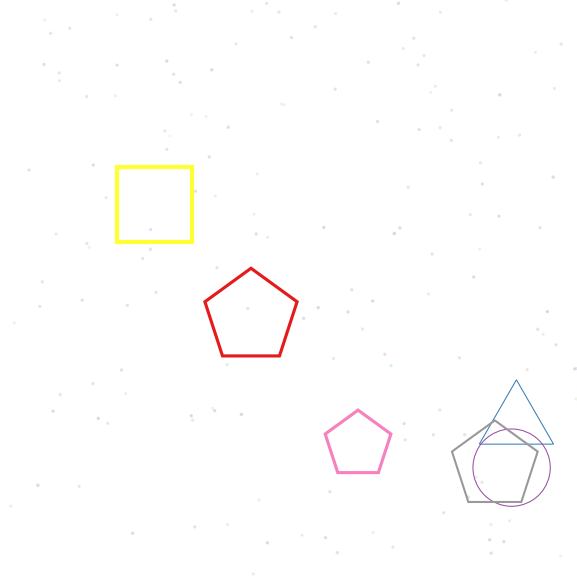[{"shape": "pentagon", "thickness": 1.5, "radius": 0.42, "center": [0.435, 0.451]}, {"shape": "triangle", "thickness": 0.5, "radius": 0.37, "center": [0.894, 0.267]}, {"shape": "circle", "thickness": 0.5, "radius": 0.33, "center": [0.886, 0.189]}, {"shape": "square", "thickness": 2, "radius": 0.32, "center": [0.267, 0.645]}, {"shape": "pentagon", "thickness": 1.5, "radius": 0.3, "center": [0.62, 0.229]}, {"shape": "pentagon", "thickness": 1, "radius": 0.39, "center": [0.857, 0.193]}]